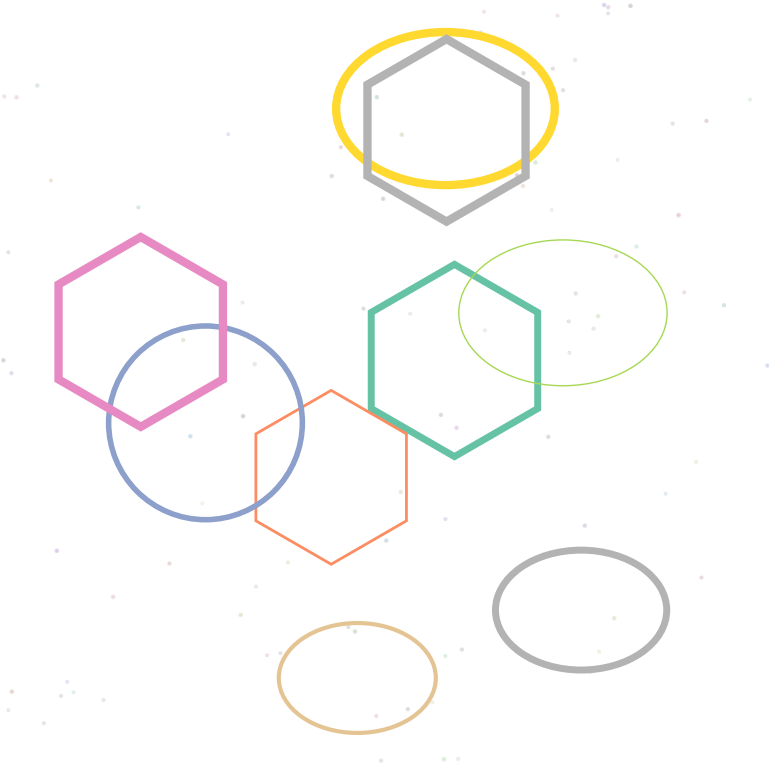[{"shape": "hexagon", "thickness": 2.5, "radius": 0.62, "center": [0.59, 0.532]}, {"shape": "hexagon", "thickness": 1, "radius": 0.56, "center": [0.43, 0.38]}, {"shape": "circle", "thickness": 2, "radius": 0.63, "center": [0.267, 0.451]}, {"shape": "hexagon", "thickness": 3, "radius": 0.62, "center": [0.183, 0.569]}, {"shape": "oval", "thickness": 0.5, "radius": 0.68, "center": [0.731, 0.594]}, {"shape": "oval", "thickness": 3, "radius": 0.71, "center": [0.579, 0.859]}, {"shape": "oval", "thickness": 1.5, "radius": 0.51, "center": [0.464, 0.119]}, {"shape": "hexagon", "thickness": 3, "radius": 0.59, "center": [0.58, 0.831]}, {"shape": "oval", "thickness": 2.5, "radius": 0.56, "center": [0.755, 0.208]}]